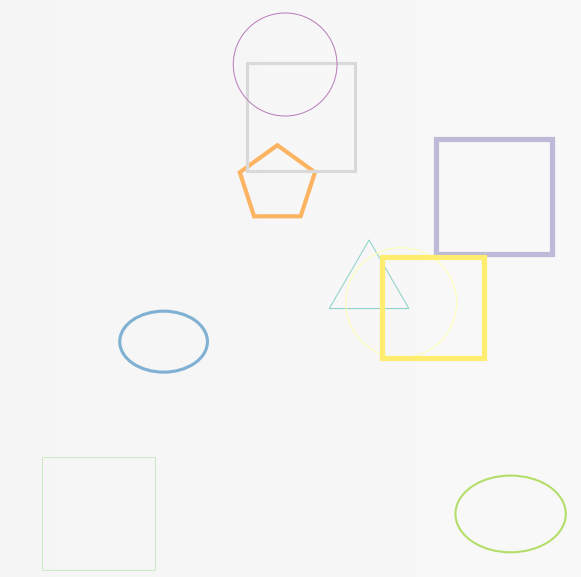[{"shape": "triangle", "thickness": 0.5, "radius": 0.4, "center": [0.635, 0.504]}, {"shape": "circle", "thickness": 0.5, "radius": 0.48, "center": [0.69, 0.475]}, {"shape": "square", "thickness": 2.5, "radius": 0.5, "center": [0.849, 0.658]}, {"shape": "oval", "thickness": 1.5, "radius": 0.38, "center": [0.281, 0.408]}, {"shape": "pentagon", "thickness": 2, "radius": 0.34, "center": [0.477, 0.68]}, {"shape": "oval", "thickness": 1, "radius": 0.47, "center": [0.878, 0.109]}, {"shape": "square", "thickness": 1.5, "radius": 0.47, "center": [0.518, 0.796]}, {"shape": "circle", "thickness": 0.5, "radius": 0.45, "center": [0.491, 0.887]}, {"shape": "square", "thickness": 0.5, "radius": 0.49, "center": [0.169, 0.11]}, {"shape": "square", "thickness": 2.5, "radius": 0.44, "center": [0.744, 0.467]}]